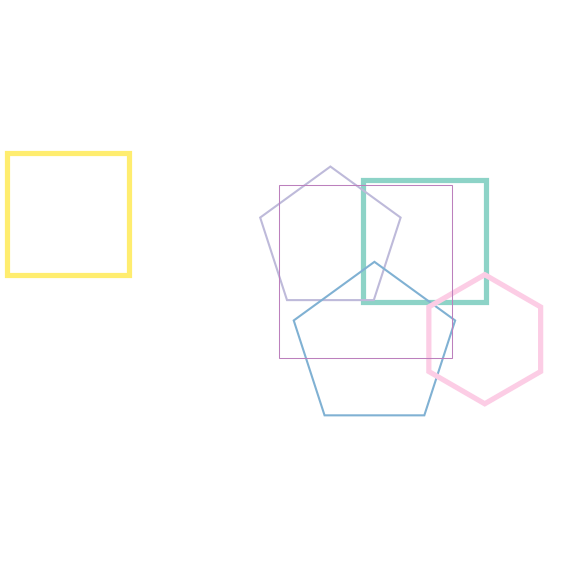[{"shape": "square", "thickness": 2.5, "radius": 0.53, "center": [0.735, 0.582]}, {"shape": "pentagon", "thickness": 1, "radius": 0.64, "center": [0.572, 0.583]}, {"shape": "pentagon", "thickness": 1, "radius": 0.73, "center": [0.648, 0.399]}, {"shape": "hexagon", "thickness": 2.5, "radius": 0.56, "center": [0.839, 0.412]}, {"shape": "square", "thickness": 0.5, "radius": 0.75, "center": [0.633, 0.529]}, {"shape": "square", "thickness": 2.5, "radius": 0.53, "center": [0.118, 0.628]}]